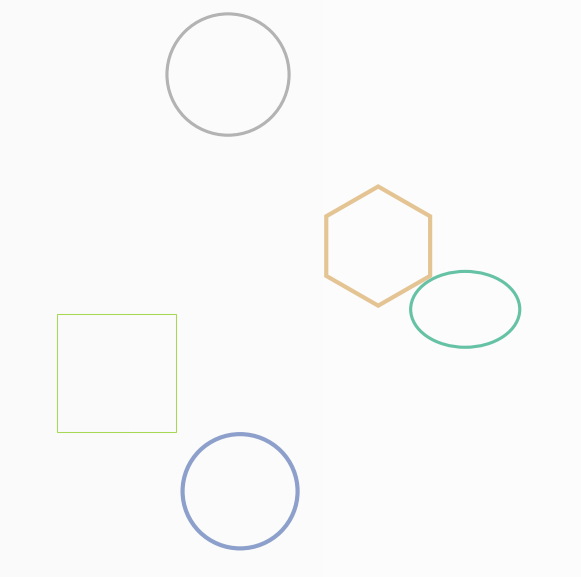[{"shape": "oval", "thickness": 1.5, "radius": 0.47, "center": [0.8, 0.463]}, {"shape": "circle", "thickness": 2, "radius": 0.49, "center": [0.413, 0.148]}, {"shape": "square", "thickness": 0.5, "radius": 0.51, "center": [0.201, 0.353]}, {"shape": "hexagon", "thickness": 2, "radius": 0.52, "center": [0.651, 0.573]}, {"shape": "circle", "thickness": 1.5, "radius": 0.53, "center": [0.392, 0.87]}]